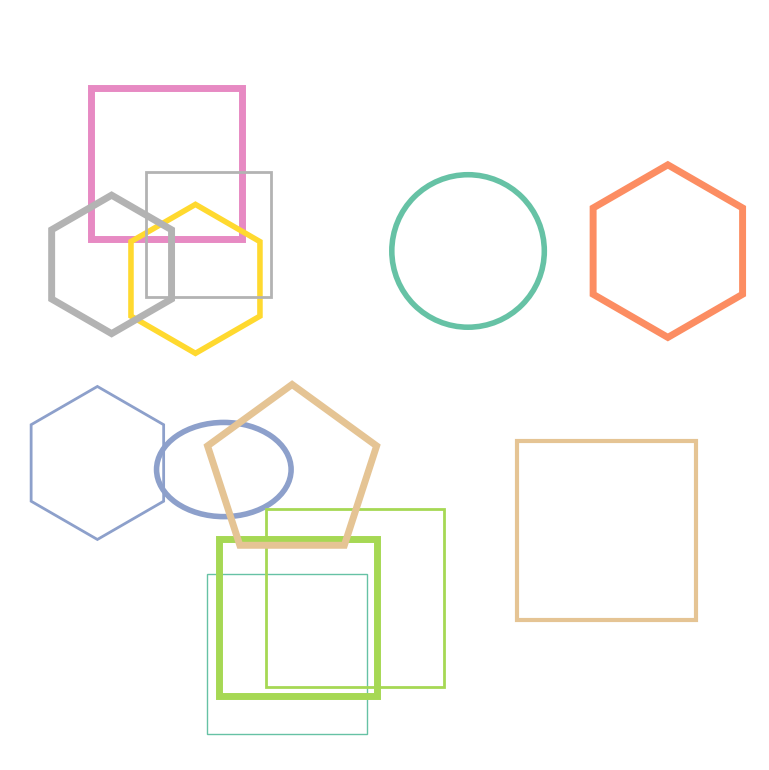[{"shape": "square", "thickness": 0.5, "radius": 0.52, "center": [0.372, 0.15]}, {"shape": "circle", "thickness": 2, "radius": 0.5, "center": [0.608, 0.674]}, {"shape": "hexagon", "thickness": 2.5, "radius": 0.56, "center": [0.867, 0.674]}, {"shape": "oval", "thickness": 2, "radius": 0.44, "center": [0.291, 0.39]}, {"shape": "hexagon", "thickness": 1, "radius": 0.5, "center": [0.126, 0.399]}, {"shape": "square", "thickness": 2.5, "radius": 0.49, "center": [0.216, 0.788]}, {"shape": "square", "thickness": 1, "radius": 0.58, "center": [0.461, 0.223]}, {"shape": "square", "thickness": 2.5, "radius": 0.51, "center": [0.387, 0.198]}, {"shape": "hexagon", "thickness": 2, "radius": 0.48, "center": [0.254, 0.638]}, {"shape": "pentagon", "thickness": 2.5, "radius": 0.58, "center": [0.379, 0.385]}, {"shape": "square", "thickness": 1.5, "radius": 0.58, "center": [0.788, 0.311]}, {"shape": "square", "thickness": 1, "radius": 0.41, "center": [0.271, 0.696]}, {"shape": "hexagon", "thickness": 2.5, "radius": 0.45, "center": [0.145, 0.657]}]